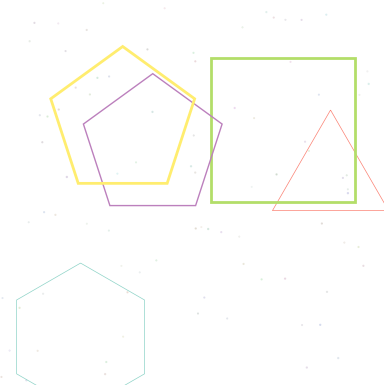[{"shape": "hexagon", "thickness": 0.5, "radius": 0.96, "center": [0.209, 0.125]}, {"shape": "triangle", "thickness": 0.5, "radius": 0.87, "center": [0.859, 0.54]}, {"shape": "square", "thickness": 2, "radius": 0.94, "center": [0.735, 0.662]}, {"shape": "pentagon", "thickness": 1, "radius": 0.95, "center": [0.397, 0.619]}, {"shape": "pentagon", "thickness": 2, "radius": 0.98, "center": [0.319, 0.683]}]